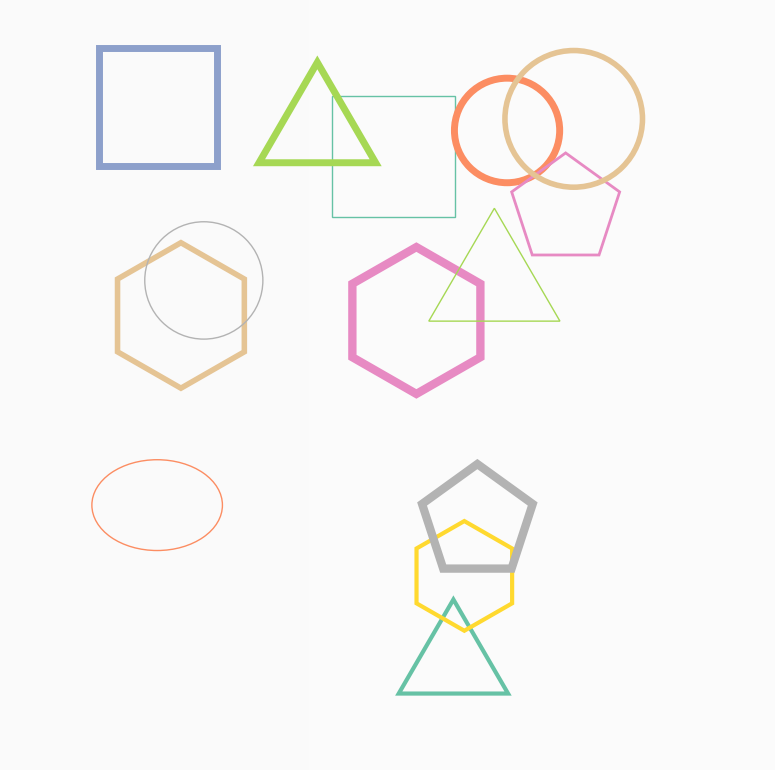[{"shape": "triangle", "thickness": 1.5, "radius": 0.41, "center": [0.585, 0.14]}, {"shape": "square", "thickness": 0.5, "radius": 0.39, "center": [0.508, 0.797]}, {"shape": "circle", "thickness": 2.5, "radius": 0.34, "center": [0.654, 0.831]}, {"shape": "oval", "thickness": 0.5, "radius": 0.42, "center": [0.203, 0.344]}, {"shape": "square", "thickness": 2.5, "radius": 0.38, "center": [0.204, 0.861]}, {"shape": "hexagon", "thickness": 3, "radius": 0.48, "center": [0.537, 0.584]}, {"shape": "pentagon", "thickness": 1, "radius": 0.37, "center": [0.73, 0.728]}, {"shape": "triangle", "thickness": 2.5, "radius": 0.43, "center": [0.409, 0.832]}, {"shape": "triangle", "thickness": 0.5, "radius": 0.49, "center": [0.638, 0.632]}, {"shape": "hexagon", "thickness": 1.5, "radius": 0.36, "center": [0.599, 0.252]}, {"shape": "circle", "thickness": 2, "radius": 0.44, "center": [0.74, 0.846]}, {"shape": "hexagon", "thickness": 2, "radius": 0.47, "center": [0.233, 0.59]}, {"shape": "pentagon", "thickness": 3, "radius": 0.38, "center": [0.616, 0.322]}, {"shape": "circle", "thickness": 0.5, "radius": 0.38, "center": [0.263, 0.636]}]